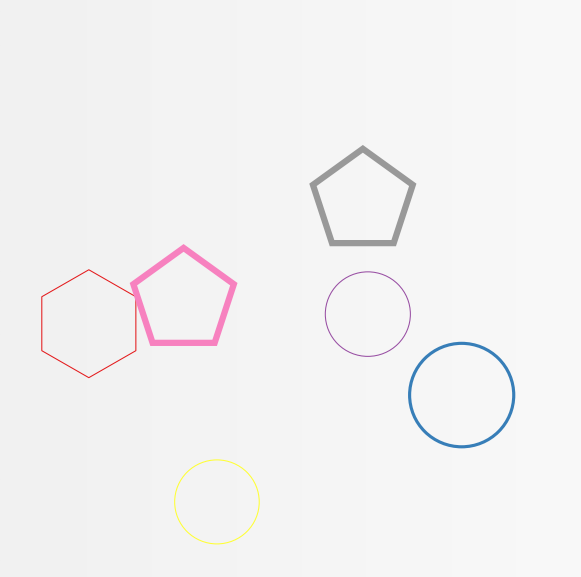[{"shape": "hexagon", "thickness": 0.5, "radius": 0.47, "center": [0.153, 0.439]}, {"shape": "circle", "thickness": 1.5, "radius": 0.45, "center": [0.794, 0.315]}, {"shape": "circle", "thickness": 0.5, "radius": 0.37, "center": [0.633, 0.455]}, {"shape": "circle", "thickness": 0.5, "radius": 0.36, "center": [0.373, 0.13]}, {"shape": "pentagon", "thickness": 3, "radius": 0.45, "center": [0.316, 0.479]}, {"shape": "pentagon", "thickness": 3, "radius": 0.45, "center": [0.624, 0.651]}]